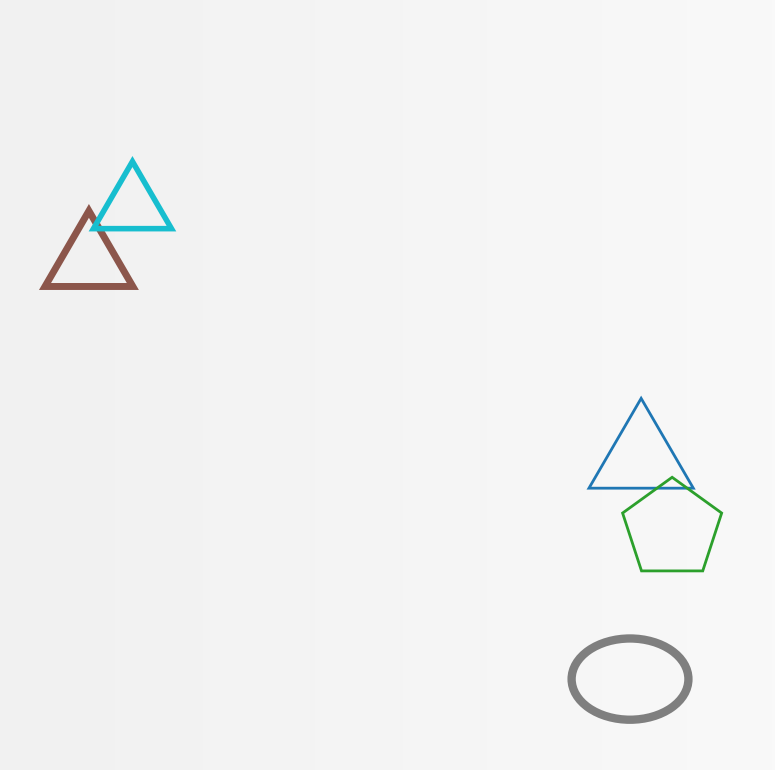[{"shape": "triangle", "thickness": 1, "radius": 0.39, "center": [0.827, 0.405]}, {"shape": "pentagon", "thickness": 1, "radius": 0.34, "center": [0.867, 0.313]}, {"shape": "triangle", "thickness": 2.5, "radius": 0.33, "center": [0.115, 0.661]}, {"shape": "oval", "thickness": 3, "radius": 0.38, "center": [0.813, 0.118]}, {"shape": "triangle", "thickness": 2, "radius": 0.29, "center": [0.171, 0.732]}]